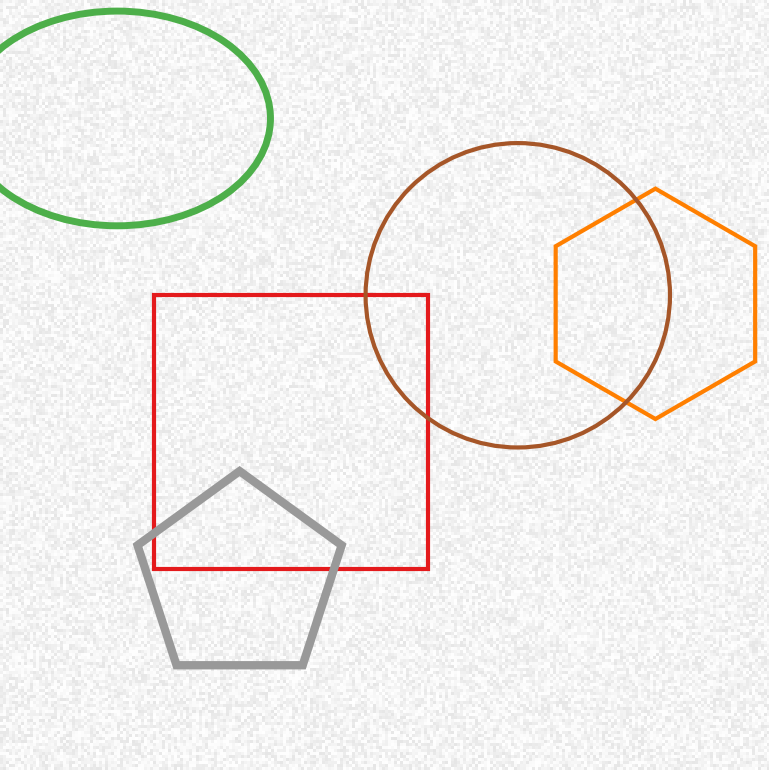[{"shape": "square", "thickness": 1.5, "radius": 0.89, "center": [0.378, 0.439]}, {"shape": "oval", "thickness": 2.5, "radius": 1.0, "center": [0.152, 0.846]}, {"shape": "hexagon", "thickness": 1.5, "radius": 0.75, "center": [0.851, 0.605]}, {"shape": "circle", "thickness": 1.5, "radius": 0.99, "center": [0.672, 0.617]}, {"shape": "pentagon", "thickness": 3, "radius": 0.7, "center": [0.311, 0.249]}]